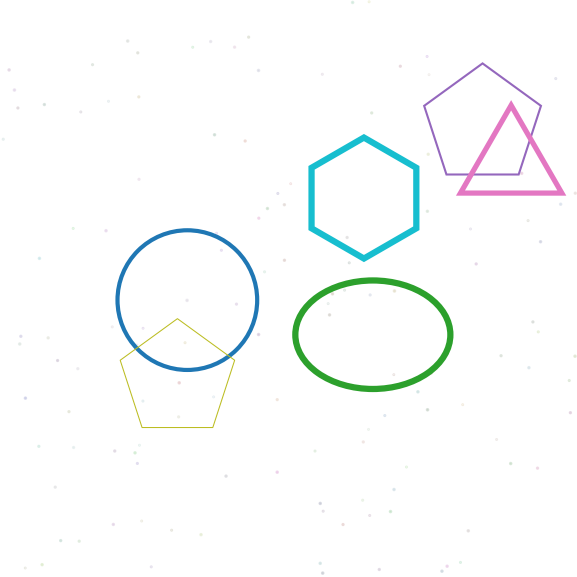[{"shape": "circle", "thickness": 2, "radius": 0.6, "center": [0.324, 0.479]}, {"shape": "oval", "thickness": 3, "radius": 0.67, "center": [0.646, 0.42]}, {"shape": "pentagon", "thickness": 1, "radius": 0.53, "center": [0.836, 0.783]}, {"shape": "triangle", "thickness": 2.5, "radius": 0.51, "center": [0.885, 0.715]}, {"shape": "pentagon", "thickness": 0.5, "radius": 0.52, "center": [0.307, 0.343]}, {"shape": "hexagon", "thickness": 3, "radius": 0.52, "center": [0.63, 0.656]}]